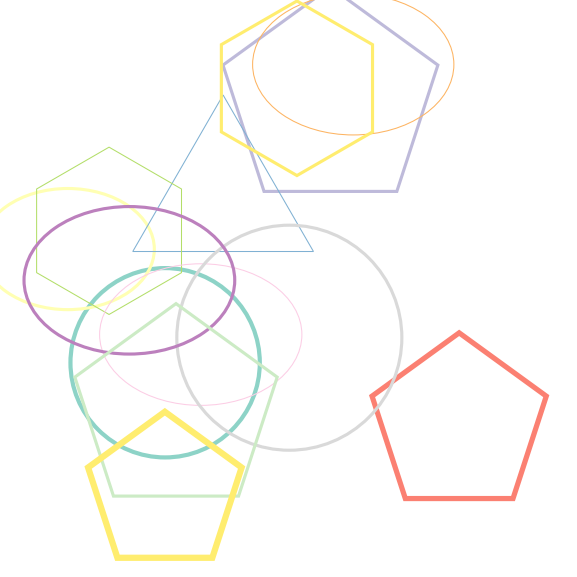[{"shape": "circle", "thickness": 2, "radius": 0.82, "center": [0.286, 0.371]}, {"shape": "oval", "thickness": 1.5, "radius": 0.75, "center": [0.117, 0.568]}, {"shape": "pentagon", "thickness": 1.5, "radius": 0.98, "center": [0.572, 0.826]}, {"shape": "pentagon", "thickness": 2.5, "radius": 0.79, "center": [0.795, 0.264]}, {"shape": "triangle", "thickness": 0.5, "radius": 0.9, "center": [0.386, 0.654]}, {"shape": "oval", "thickness": 0.5, "radius": 0.87, "center": [0.612, 0.887]}, {"shape": "hexagon", "thickness": 0.5, "radius": 0.72, "center": [0.189, 0.599]}, {"shape": "oval", "thickness": 0.5, "radius": 0.88, "center": [0.348, 0.42]}, {"shape": "circle", "thickness": 1.5, "radius": 0.97, "center": [0.501, 0.414]}, {"shape": "oval", "thickness": 1.5, "radius": 0.91, "center": [0.224, 0.514]}, {"shape": "pentagon", "thickness": 1.5, "radius": 0.92, "center": [0.305, 0.289]}, {"shape": "hexagon", "thickness": 1.5, "radius": 0.76, "center": [0.514, 0.846]}, {"shape": "pentagon", "thickness": 3, "radius": 0.7, "center": [0.285, 0.146]}]